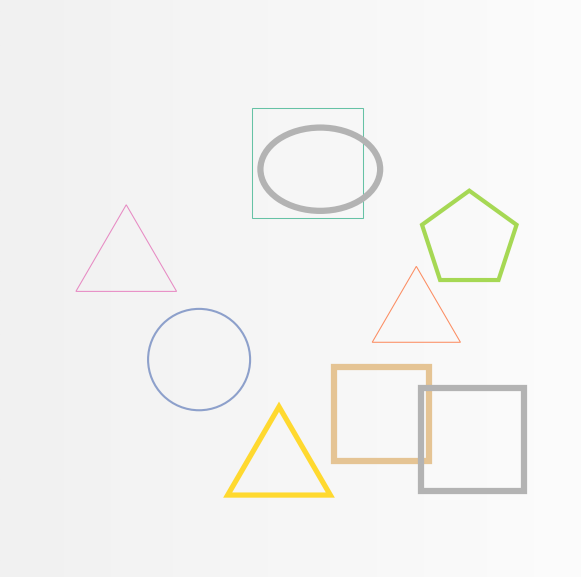[{"shape": "square", "thickness": 0.5, "radius": 0.48, "center": [0.529, 0.717]}, {"shape": "triangle", "thickness": 0.5, "radius": 0.44, "center": [0.716, 0.45]}, {"shape": "circle", "thickness": 1, "radius": 0.44, "center": [0.343, 0.377]}, {"shape": "triangle", "thickness": 0.5, "radius": 0.5, "center": [0.217, 0.545]}, {"shape": "pentagon", "thickness": 2, "radius": 0.43, "center": [0.807, 0.583]}, {"shape": "triangle", "thickness": 2.5, "radius": 0.51, "center": [0.48, 0.193]}, {"shape": "square", "thickness": 3, "radius": 0.41, "center": [0.656, 0.282]}, {"shape": "square", "thickness": 3, "radius": 0.44, "center": [0.813, 0.238]}, {"shape": "oval", "thickness": 3, "radius": 0.51, "center": [0.551, 0.706]}]